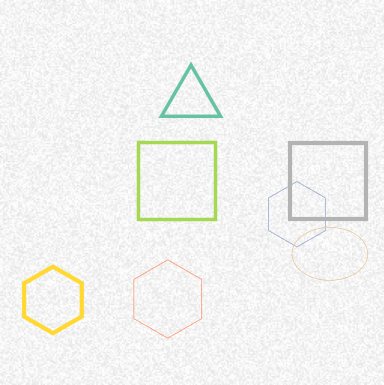[{"shape": "triangle", "thickness": 2.5, "radius": 0.44, "center": [0.496, 0.742]}, {"shape": "hexagon", "thickness": 0.5, "radius": 0.51, "center": [0.436, 0.223]}, {"shape": "hexagon", "thickness": 0.5, "radius": 0.43, "center": [0.771, 0.444]}, {"shape": "square", "thickness": 2.5, "radius": 0.5, "center": [0.458, 0.532]}, {"shape": "hexagon", "thickness": 3, "radius": 0.43, "center": [0.138, 0.221]}, {"shape": "oval", "thickness": 0.5, "radius": 0.49, "center": [0.857, 0.341]}, {"shape": "square", "thickness": 3, "radius": 0.5, "center": [0.853, 0.531]}]